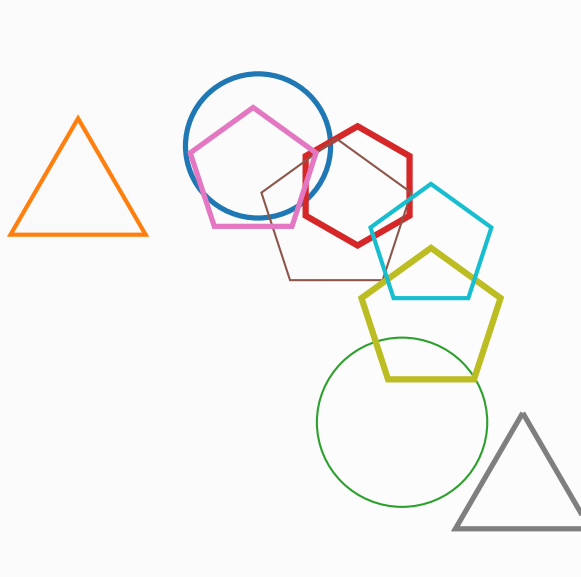[{"shape": "circle", "thickness": 2.5, "radius": 0.62, "center": [0.444, 0.746]}, {"shape": "triangle", "thickness": 2, "radius": 0.67, "center": [0.134, 0.66]}, {"shape": "circle", "thickness": 1, "radius": 0.73, "center": [0.692, 0.268]}, {"shape": "hexagon", "thickness": 3, "radius": 0.52, "center": [0.615, 0.677]}, {"shape": "pentagon", "thickness": 1, "radius": 0.68, "center": [0.579, 0.624]}, {"shape": "pentagon", "thickness": 2.5, "radius": 0.57, "center": [0.436, 0.699]}, {"shape": "triangle", "thickness": 2.5, "radius": 0.67, "center": [0.899, 0.15]}, {"shape": "pentagon", "thickness": 3, "radius": 0.63, "center": [0.742, 0.444]}, {"shape": "pentagon", "thickness": 2, "radius": 0.55, "center": [0.741, 0.571]}]